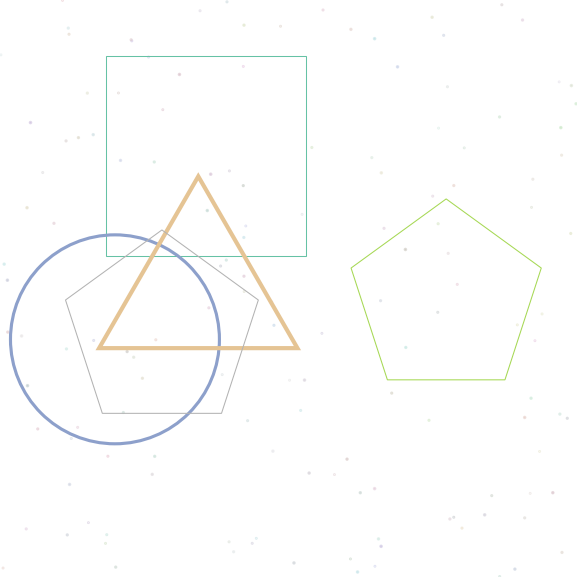[{"shape": "square", "thickness": 0.5, "radius": 0.87, "center": [0.357, 0.729]}, {"shape": "circle", "thickness": 1.5, "radius": 0.9, "center": [0.199, 0.412]}, {"shape": "pentagon", "thickness": 0.5, "radius": 0.87, "center": [0.773, 0.482]}, {"shape": "triangle", "thickness": 2, "radius": 0.99, "center": [0.343, 0.495]}, {"shape": "pentagon", "thickness": 0.5, "radius": 0.88, "center": [0.28, 0.425]}]